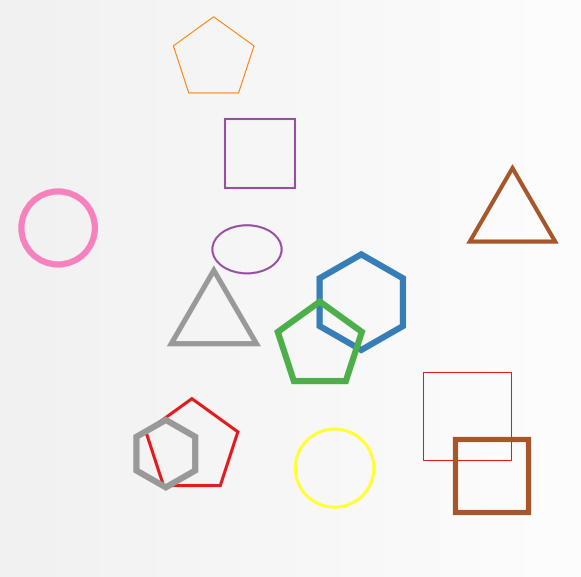[{"shape": "square", "thickness": 0.5, "radius": 0.38, "center": [0.803, 0.278]}, {"shape": "pentagon", "thickness": 1.5, "radius": 0.42, "center": [0.33, 0.226]}, {"shape": "hexagon", "thickness": 3, "radius": 0.41, "center": [0.622, 0.476]}, {"shape": "pentagon", "thickness": 3, "radius": 0.38, "center": [0.55, 0.401]}, {"shape": "square", "thickness": 1, "radius": 0.3, "center": [0.447, 0.733]}, {"shape": "oval", "thickness": 1, "radius": 0.3, "center": [0.425, 0.567]}, {"shape": "pentagon", "thickness": 0.5, "radius": 0.36, "center": [0.368, 0.897]}, {"shape": "circle", "thickness": 1.5, "radius": 0.34, "center": [0.576, 0.188]}, {"shape": "square", "thickness": 2.5, "radius": 0.32, "center": [0.845, 0.176]}, {"shape": "triangle", "thickness": 2, "radius": 0.42, "center": [0.882, 0.623]}, {"shape": "circle", "thickness": 3, "radius": 0.32, "center": [0.1, 0.604]}, {"shape": "hexagon", "thickness": 3, "radius": 0.29, "center": [0.285, 0.214]}, {"shape": "triangle", "thickness": 2.5, "radius": 0.42, "center": [0.368, 0.446]}]